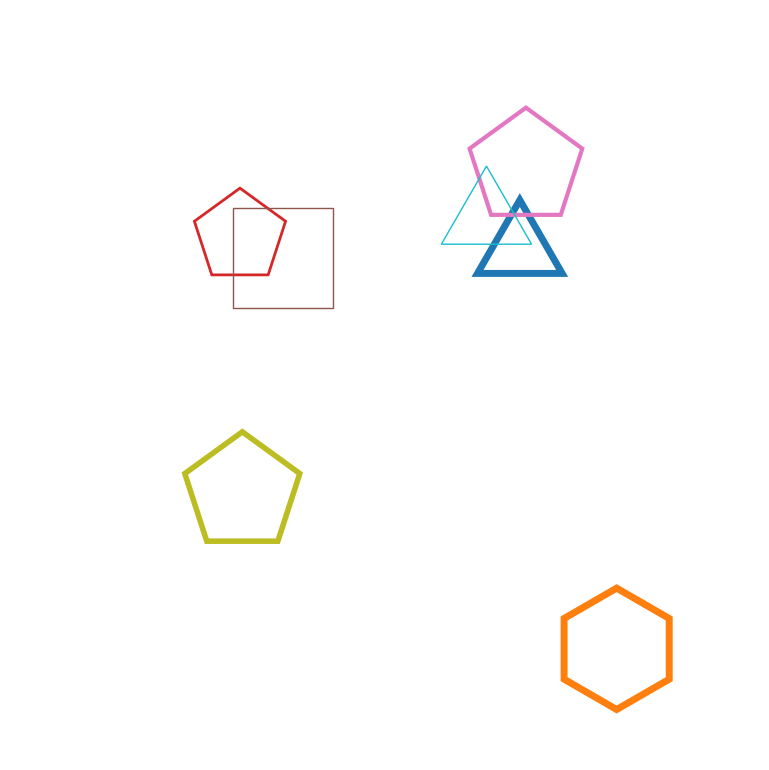[{"shape": "triangle", "thickness": 2.5, "radius": 0.32, "center": [0.675, 0.677]}, {"shape": "hexagon", "thickness": 2.5, "radius": 0.39, "center": [0.801, 0.157]}, {"shape": "pentagon", "thickness": 1, "radius": 0.31, "center": [0.312, 0.693]}, {"shape": "square", "thickness": 0.5, "radius": 0.33, "center": [0.368, 0.664]}, {"shape": "pentagon", "thickness": 1.5, "radius": 0.38, "center": [0.683, 0.783]}, {"shape": "pentagon", "thickness": 2, "radius": 0.39, "center": [0.315, 0.361]}, {"shape": "triangle", "thickness": 0.5, "radius": 0.34, "center": [0.632, 0.717]}]